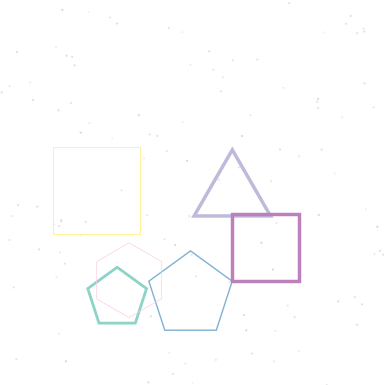[{"shape": "pentagon", "thickness": 2, "radius": 0.4, "center": [0.304, 0.226]}, {"shape": "triangle", "thickness": 2.5, "radius": 0.57, "center": [0.603, 0.496]}, {"shape": "pentagon", "thickness": 1, "radius": 0.57, "center": [0.495, 0.234]}, {"shape": "hexagon", "thickness": 0.5, "radius": 0.49, "center": [0.335, 0.272]}, {"shape": "square", "thickness": 2.5, "radius": 0.43, "center": [0.69, 0.357]}, {"shape": "square", "thickness": 0.5, "radius": 0.57, "center": [0.251, 0.506]}]